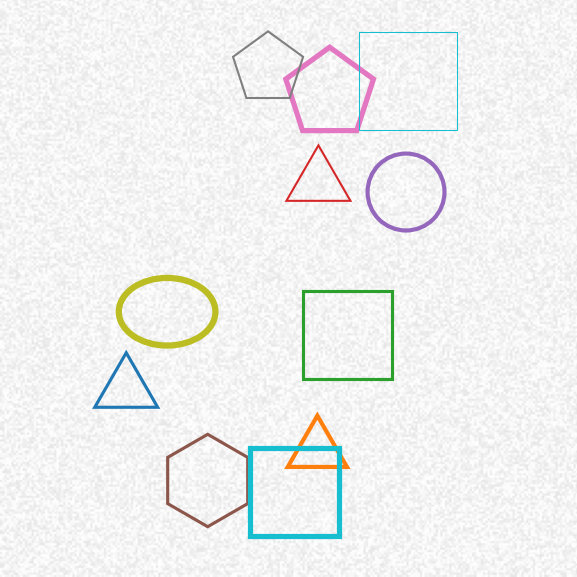[{"shape": "triangle", "thickness": 1.5, "radius": 0.31, "center": [0.219, 0.325]}, {"shape": "triangle", "thickness": 2, "radius": 0.3, "center": [0.55, 0.22]}, {"shape": "square", "thickness": 1.5, "radius": 0.38, "center": [0.601, 0.419]}, {"shape": "triangle", "thickness": 1, "radius": 0.32, "center": [0.551, 0.683]}, {"shape": "circle", "thickness": 2, "radius": 0.33, "center": [0.703, 0.667]}, {"shape": "hexagon", "thickness": 1.5, "radius": 0.4, "center": [0.36, 0.167]}, {"shape": "pentagon", "thickness": 2.5, "radius": 0.4, "center": [0.571, 0.838]}, {"shape": "pentagon", "thickness": 1, "radius": 0.32, "center": [0.464, 0.881]}, {"shape": "oval", "thickness": 3, "radius": 0.42, "center": [0.289, 0.459]}, {"shape": "square", "thickness": 0.5, "radius": 0.43, "center": [0.707, 0.859]}, {"shape": "square", "thickness": 2.5, "radius": 0.38, "center": [0.51, 0.147]}]